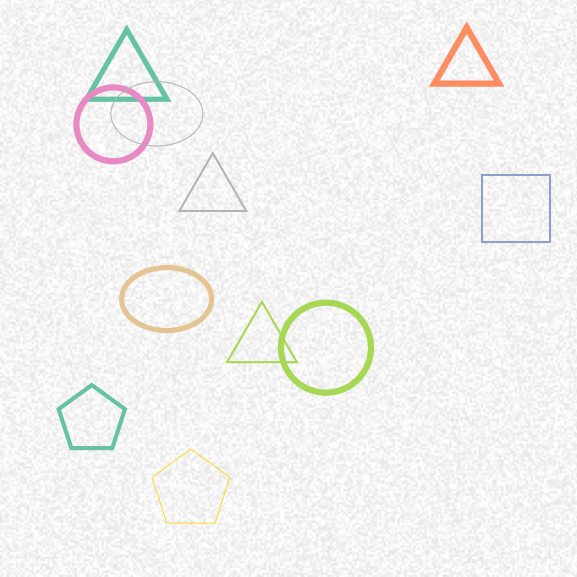[{"shape": "triangle", "thickness": 2.5, "radius": 0.4, "center": [0.219, 0.867]}, {"shape": "pentagon", "thickness": 2, "radius": 0.3, "center": [0.159, 0.272]}, {"shape": "triangle", "thickness": 3, "radius": 0.32, "center": [0.808, 0.887]}, {"shape": "square", "thickness": 1, "radius": 0.29, "center": [0.893, 0.638]}, {"shape": "circle", "thickness": 3, "radius": 0.32, "center": [0.196, 0.784]}, {"shape": "circle", "thickness": 3, "radius": 0.39, "center": [0.564, 0.397]}, {"shape": "triangle", "thickness": 1, "radius": 0.35, "center": [0.454, 0.407]}, {"shape": "pentagon", "thickness": 0.5, "radius": 0.35, "center": [0.331, 0.151]}, {"shape": "oval", "thickness": 2.5, "radius": 0.39, "center": [0.289, 0.481]}, {"shape": "oval", "thickness": 0.5, "radius": 0.4, "center": [0.272, 0.802]}, {"shape": "triangle", "thickness": 1, "radius": 0.33, "center": [0.368, 0.667]}]